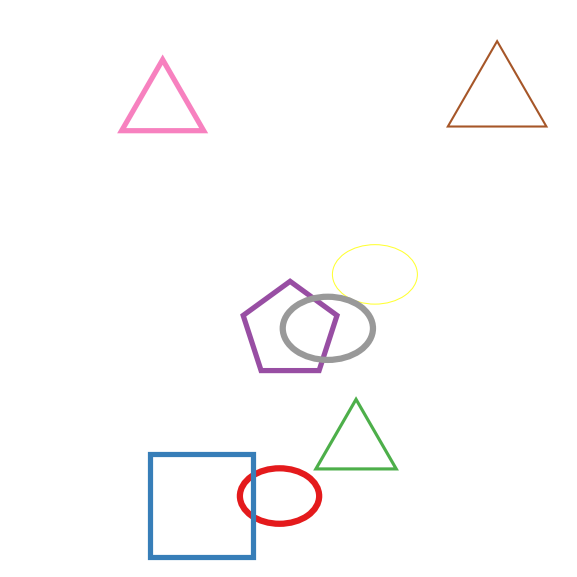[{"shape": "oval", "thickness": 3, "radius": 0.34, "center": [0.484, 0.14]}, {"shape": "square", "thickness": 2.5, "radius": 0.45, "center": [0.349, 0.124]}, {"shape": "triangle", "thickness": 1.5, "radius": 0.4, "center": [0.617, 0.227]}, {"shape": "pentagon", "thickness": 2.5, "radius": 0.43, "center": [0.502, 0.427]}, {"shape": "oval", "thickness": 0.5, "radius": 0.37, "center": [0.649, 0.524]}, {"shape": "triangle", "thickness": 1, "radius": 0.49, "center": [0.861, 0.829]}, {"shape": "triangle", "thickness": 2.5, "radius": 0.41, "center": [0.282, 0.814]}, {"shape": "oval", "thickness": 3, "radius": 0.39, "center": [0.568, 0.431]}]